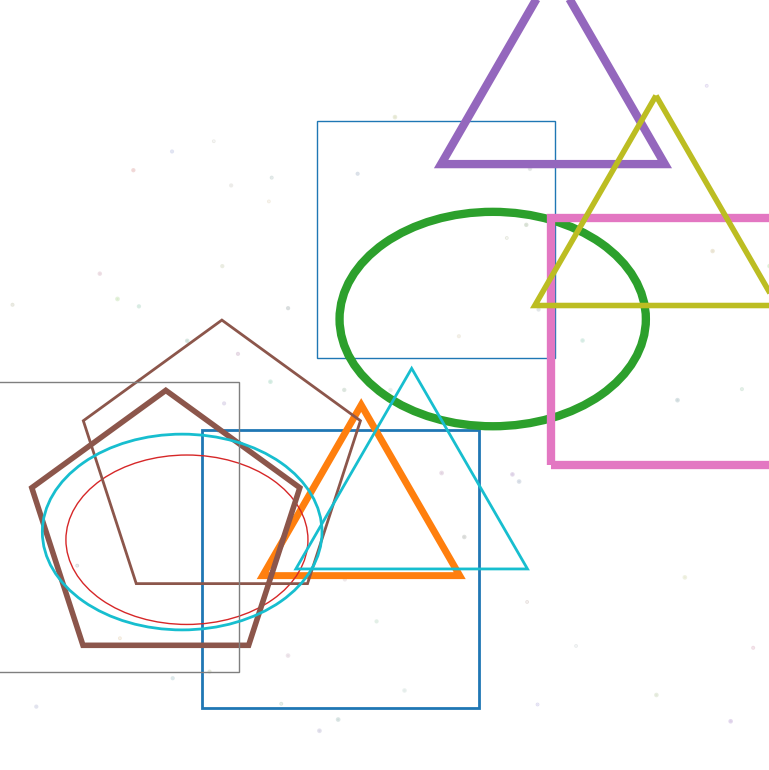[{"shape": "square", "thickness": 1, "radius": 0.9, "center": [0.442, 0.261]}, {"shape": "square", "thickness": 0.5, "radius": 0.77, "center": [0.566, 0.689]}, {"shape": "triangle", "thickness": 2.5, "radius": 0.74, "center": [0.469, 0.326]}, {"shape": "oval", "thickness": 3, "radius": 0.99, "center": [0.64, 0.586]}, {"shape": "oval", "thickness": 0.5, "radius": 0.79, "center": [0.243, 0.299]}, {"shape": "triangle", "thickness": 3, "radius": 0.84, "center": [0.718, 0.871]}, {"shape": "pentagon", "thickness": 2, "radius": 0.92, "center": [0.215, 0.31]}, {"shape": "pentagon", "thickness": 1, "radius": 0.95, "center": [0.288, 0.395]}, {"shape": "square", "thickness": 3, "radius": 0.8, "center": [0.875, 0.556]}, {"shape": "square", "thickness": 0.5, "radius": 0.94, "center": [0.123, 0.316]}, {"shape": "triangle", "thickness": 2, "radius": 0.91, "center": [0.852, 0.694]}, {"shape": "triangle", "thickness": 1, "radius": 0.87, "center": [0.535, 0.348]}, {"shape": "oval", "thickness": 1, "radius": 0.91, "center": [0.237, 0.309]}]